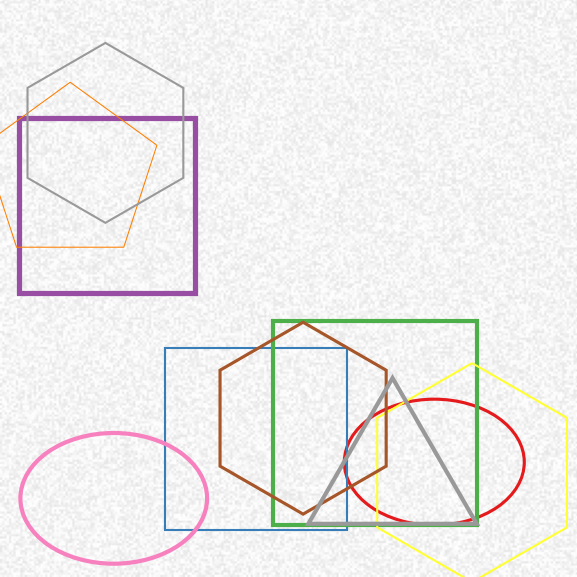[{"shape": "oval", "thickness": 1.5, "radius": 0.78, "center": [0.752, 0.199]}, {"shape": "square", "thickness": 1, "radius": 0.79, "center": [0.443, 0.238]}, {"shape": "square", "thickness": 2, "radius": 0.88, "center": [0.649, 0.266]}, {"shape": "square", "thickness": 2.5, "radius": 0.76, "center": [0.186, 0.643]}, {"shape": "pentagon", "thickness": 0.5, "radius": 0.79, "center": [0.121, 0.699]}, {"shape": "hexagon", "thickness": 1, "radius": 0.95, "center": [0.817, 0.181]}, {"shape": "hexagon", "thickness": 1.5, "radius": 0.83, "center": [0.525, 0.275]}, {"shape": "oval", "thickness": 2, "radius": 0.81, "center": [0.197, 0.136]}, {"shape": "triangle", "thickness": 2, "radius": 0.84, "center": [0.68, 0.176]}, {"shape": "hexagon", "thickness": 1, "radius": 0.78, "center": [0.183, 0.769]}]